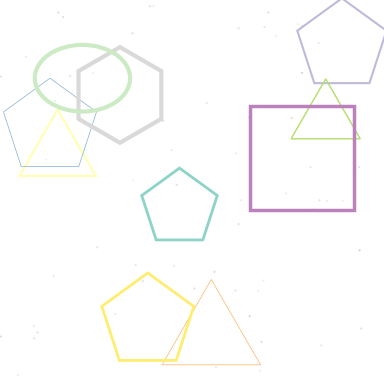[{"shape": "pentagon", "thickness": 2, "radius": 0.52, "center": [0.466, 0.46]}, {"shape": "triangle", "thickness": 1.5, "radius": 0.57, "center": [0.15, 0.601]}, {"shape": "pentagon", "thickness": 1.5, "radius": 0.61, "center": [0.888, 0.883]}, {"shape": "pentagon", "thickness": 0.5, "radius": 0.64, "center": [0.13, 0.67]}, {"shape": "triangle", "thickness": 0.5, "radius": 0.74, "center": [0.549, 0.126]}, {"shape": "triangle", "thickness": 1, "radius": 0.52, "center": [0.846, 0.691]}, {"shape": "hexagon", "thickness": 3, "radius": 0.62, "center": [0.312, 0.753]}, {"shape": "square", "thickness": 2.5, "radius": 0.68, "center": [0.784, 0.59]}, {"shape": "oval", "thickness": 3, "radius": 0.62, "center": [0.214, 0.797]}, {"shape": "pentagon", "thickness": 2, "radius": 0.63, "center": [0.384, 0.165]}]